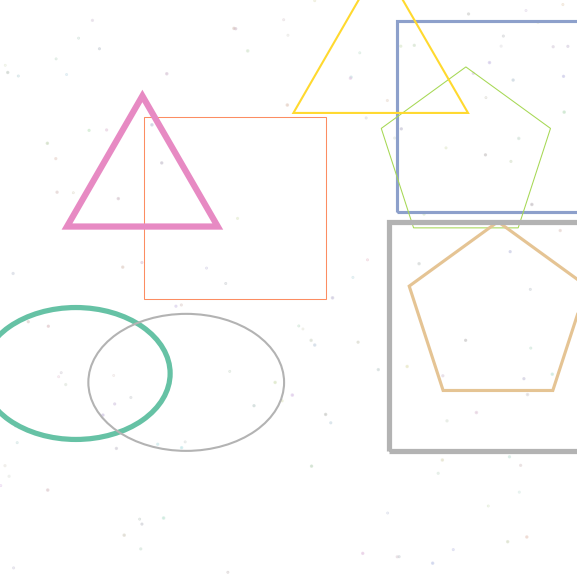[{"shape": "oval", "thickness": 2.5, "radius": 0.82, "center": [0.131, 0.352]}, {"shape": "square", "thickness": 0.5, "radius": 0.79, "center": [0.406, 0.64]}, {"shape": "square", "thickness": 1.5, "radius": 0.83, "center": [0.853, 0.797]}, {"shape": "triangle", "thickness": 3, "radius": 0.75, "center": [0.247, 0.682]}, {"shape": "pentagon", "thickness": 0.5, "radius": 0.77, "center": [0.807, 0.729]}, {"shape": "triangle", "thickness": 1, "radius": 0.87, "center": [0.659, 0.891]}, {"shape": "pentagon", "thickness": 1.5, "radius": 0.81, "center": [0.862, 0.454]}, {"shape": "oval", "thickness": 1, "radius": 0.85, "center": [0.322, 0.337]}, {"shape": "square", "thickness": 2.5, "radius": 0.99, "center": [0.872, 0.416]}]